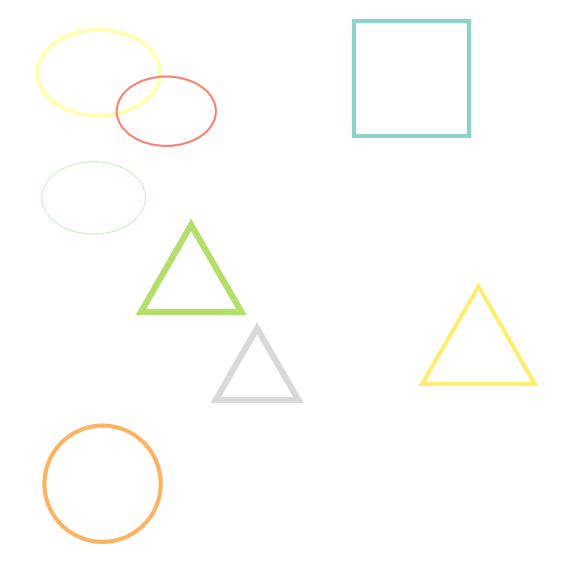[{"shape": "square", "thickness": 2, "radius": 0.5, "center": [0.713, 0.863]}, {"shape": "oval", "thickness": 2, "radius": 0.53, "center": [0.171, 0.873]}, {"shape": "oval", "thickness": 1, "radius": 0.43, "center": [0.288, 0.807]}, {"shape": "circle", "thickness": 2, "radius": 0.5, "center": [0.178, 0.161]}, {"shape": "triangle", "thickness": 3, "radius": 0.5, "center": [0.331, 0.509]}, {"shape": "triangle", "thickness": 3, "radius": 0.41, "center": [0.445, 0.348]}, {"shape": "oval", "thickness": 0.5, "radius": 0.45, "center": [0.162, 0.656]}, {"shape": "triangle", "thickness": 2, "radius": 0.56, "center": [0.829, 0.391]}]